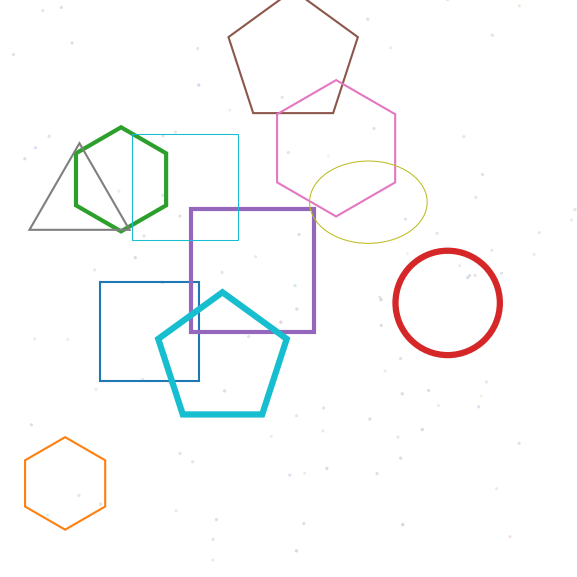[{"shape": "square", "thickness": 1, "radius": 0.43, "center": [0.259, 0.425]}, {"shape": "hexagon", "thickness": 1, "radius": 0.4, "center": [0.113, 0.162]}, {"shape": "hexagon", "thickness": 2, "radius": 0.45, "center": [0.21, 0.689]}, {"shape": "circle", "thickness": 3, "radius": 0.45, "center": [0.775, 0.475]}, {"shape": "square", "thickness": 2, "radius": 0.53, "center": [0.438, 0.53]}, {"shape": "pentagon", "thickness": 1, "radius": 0.59, "center": [0.508, 0.899]}, {"shape": "hexagon", "thickness": 1, "radius": 0.59, "center": [0.582, 0.742]}, {"shape": "triangle", "thickness": 1, "radius": 0.5, "center": [0.138, 0.651]}, {"shape": "oval", "thickness": 0.5, "radius": 0.51, "center": [0.638, 0.649]}, {"shape": "pentagon", "thickness": 3, "radius": 0.58, "center": [0.385, 0.376]}, {"shape": "square", "thickness": 0.5, "radius": 0.46, "center": [0.321, 0.675]}]